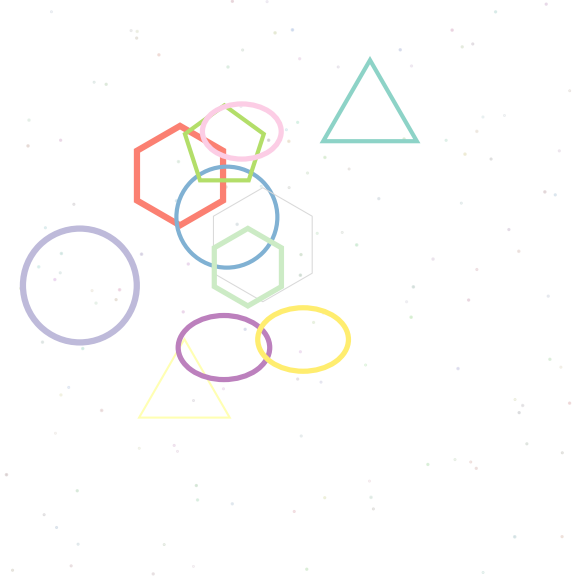[{"shape": "triangle", "thickness": 2, "radius": 0.47, "center": [0.641, 0.801]}, {"shape": "triangle", "thickness": 1, "radius": 0.45, "center": [0.319, 0.321]}, {"shape": "circle", "thickness": 3, "radius": 0.49, "center": [0.138, 0.505]}, {"shape": "hexagon", "thickness": 3, "radius": 0.43, "center": [0.312, 0.695]}, {"shape": "circle", "thickness": 2, "radius": 0.44, "center": [0.393, 0.623]}, {"shape": "pentagon", "thickness": 2, "radius": 0.36, "center": [0.388, 0.745]}, {"shape": "oval", "thickness": 2.5, "radius": 0.34, "center": [0.419, 0.771]}, {"shape": "hexagon", "thickness": 0.5, "radius": 0.49, "center": [0.455, 0.575]}, {"shape": "oval", "thickness": 2.5, "radius": 0.4, "center": [0.388, 0.397]}, {"shape": "hexagon", "thickness": 2.5, "radius": 0.34, "center": [0.429, 0.536]}, {"shape": "oval", "thickness": 2.5, "radius": 0.39, "center": [0.525, 0.411]}]